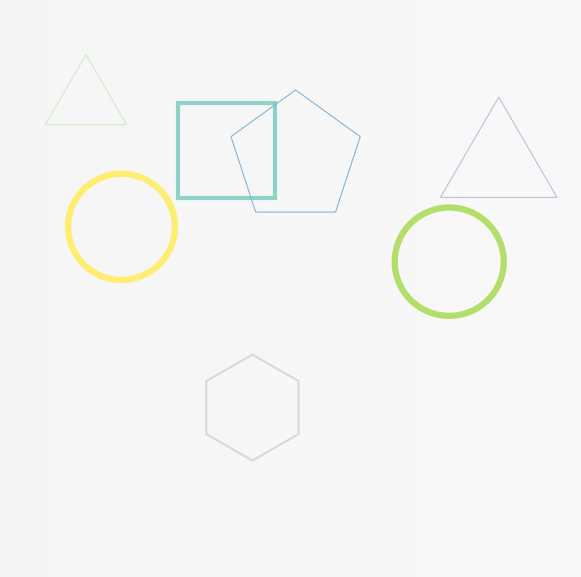[{"shape": "square", "thickness": 2, "radius": 0.41, "center": [0.39, 0.738]}, {"shape": "triangle", "thickness": 0.5, "radius": 0.58, "center": [0.858, 0.715]}, {"shape": "pentagon", "thickness": 0.5, "radius": 0.58, "center": [0.509, 0.726]}, {"shape": "circle", "thickness": 3, "radius": 0.47, "center": [0.773, 0.546]}, {"shape": "hexagon", "thickness": 1, "radius": 0.46, "center": [0.434, 0.293]}, {"shape": "triangle", "thickness": 0.5, "radius": 0.4, "center": [0.148, 0.824]}, {"shape": "circle", "thickness": 3, "radius": 0.46, "center": [0.209, 0.606]}]